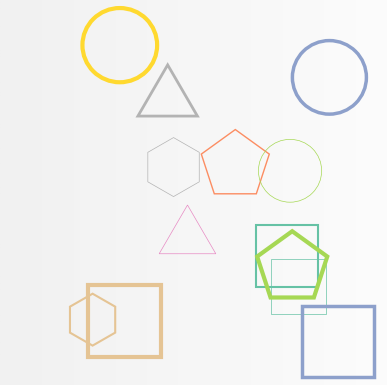[{"shape": "square", "thickness": 1.5, "radius": 0.4, "center": [0.741, 0.336]}, {"shape": "square", "thickness": 0.5, "radius": 0.36, "center": [0.771, 0.255]}, {"shape": "pentagon", "thickness": 1, "radius": 0.46, "center": [0.607, 0.571]}, {"shape": "circle", "thickness": 2.5, "radius": 0.48, "center": [0.85, 0.799]}, {"shape": "square", "thickness": 2.5, "radius": 0.46, "center": [0.873, 0.113]}, {"shape": "triangle", "thickness": 0.5, "radius": 0.42, "center": [0.484, 0.383]}, {"shape": "circle", "thickness": 0.5, "radius": 0.41, "center": [0.748, 0.556]}, {"shape": "pentagon", "thickness": 3, "radius": 0.48, "center": [0.754, 0.304]}, {"shape": "circle", "thickness": 3, "radius": 0.48, "center": [0.309, 0.883]}, {"shape": "square", "thickness": 3, "radius": 0.47, "center": [0.321, 0.166]}, {"shape": "hexagon", "thickness": 1.5, "radius": 0.34, "center": [0.239, 0.17]}, {"shape": "triangle", "thickness": 2, "radius": 0.44, "center": [0.433, 0.743]}, {"shape": "hexagon", "thickness": 0.5, "radius": 0.38, "center": [0.448, 0.566]}]